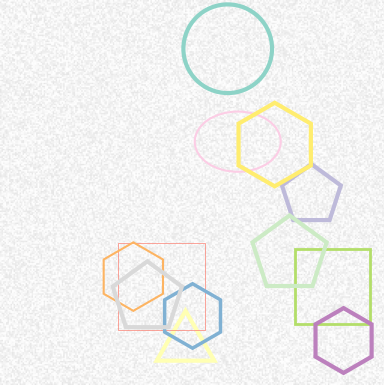[{"shape": "circle", "thickness": 3, "radius": 0.58, "center": [0.591, 0.873]}, {"shape": "triangle", "thickness": 3, "radius": 0.43, "center": [0.482, 0.106]}, {"shape": "pentagon", "thickness": 3, "radius": 0.4, "center": [0.809, 0.493]}, {"shape": "square", "thickness": 0.5, "radius": 0.56, "center": [0.419, 0.256]}, {"shape": "hexagon", "thickness": 2.5, "radius": 0.42, "center": [0.5, 0.179]}, {"shape": "hexagon", "thickness": 1.5, "radius": 0.44, "center": [0.346, 0.282]}, {"shape": "square", "thickness": 2, "radius": 0.49, "center": [0.865, 0.255]}, {"shape": "oval", "thickness": 1.5, "radius": 0.56, "center": [0.618, 0.632]}, {"shape": "pentagon", "thickness": 3, "radius": 0.47, "center": [0.383, 0.227]}, {"shape": "hexagon", "thickness": 3, "radius": 0.42, "center": [0.892, 0.116]}, {"shape": "pentagon", "thickness": 3, "radius": 0.51, "center": [0.752, 0.339]}, {"shape": "hexagon", "thickness": 3, "radius": 0.54, "center": [0.714, 0.625]}]